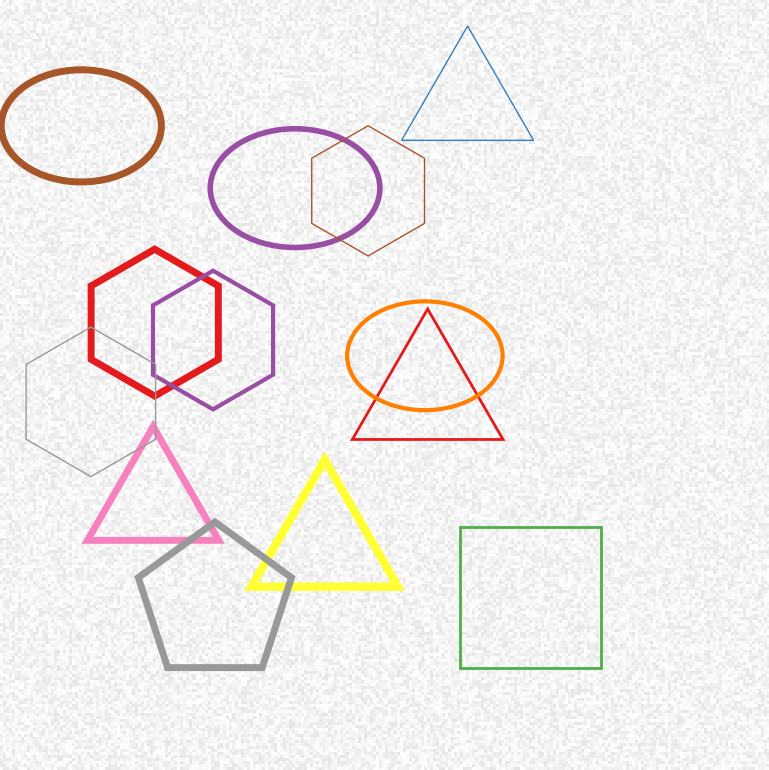[{"shape": "triangle", "thickness": 1, "radius": 0.56, "center": [0.555, 0.486]}, {"shape": "hexagon", "thickness": 2.5, "radius": 0.48, "center": [0.201, 0.581]}, {"shape": "triangle", "thickness": 0.5, "radius": 0.49, "center": [0.607, 0.867]}, {"shape": "square", "thickness": 1, "radius": 0.46, "center": [0.689, 0.224]}, {"shape": "oval", "thickness": 2, "radius": 0.55, "center": [0.383, 0.756]}, {"shape": "hexagon", "thickness": 1.5, "radius": 0.45, "center": [0.277, 0.558]}, {"shape": "oval", "thickness": 1.5, "radius": 0.5, "center": [0.552, 0.538]}, {"shape": "triangle", "thickness": 3, "radius": 0.55, "center": [0.422, 0.293]}, {"shape": "hexagon", "thickness": 0.5, "radius": 0.42, "center": [0.478, 0.752]}, {"shape": "oval", "thickness": 2.5, "radius": 0.52, "center": [0.106, 0.837]}, {"shape": "triangle", "thickness": 2.5, "radius": 0.49, "center": [0.199, 0.347]}, {"shape": "pentagon", "thickness": 2.5, "radius": 0.52, "center": [0.279, 0.218]}, {"shape": "hexagon", "thickness": 0.5, "radius": 0.49, "center": [0.118, 0.478]}]